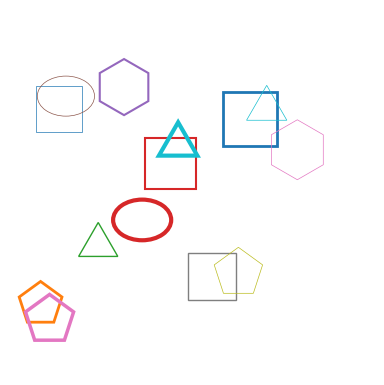[{"shape": "square", "thickness": 0.5, "radius": 0.3, "center": [0.153, 0.717]}, {"shape": "square", "thickness": 2, "radius": 0.35, "center": [0.649, 0.69]}, {"shape": "pentagon", "thickness": 2, "radius": 0.29, "center": [0.105, 0.21]}, {"shape": "triangle", "thickness": 1, "radius": 0.29, "center": [0.255, 0.363]}, {"shape": "oval", "thickness": 3, "radius": 0.38, "center": [0.369, 0.429]}, {"shape": "square", "thickness": 1.5, "radius": 0.33, "center": [0.443, 0.576]}, {"shape": "hexagon", "thickness": 1.5, "radius": 0.36, "center": [0.322, 0.774]}, {"shape": "oval", "thickness": 0.5, "radius": 0.37, "center": [0.171, 0.75]}, {"shape": "pentagon", "thickness": 2.5, "radius": 0.33, "center": [0.129, 0.17]}, {"shape": "hexagon", "thickness": 0.5, "radius": 0.39, "center": [0.772, 0.611]}, {"shape": "square", "thickness": 1, "radius": 0.31, "center": [0.55, 0.282]}, {"shape": "pentagon", "thickness": 0.5, "radius": 0.33, "center": [0.619, 0.292]}, {"shape": "triangle", "thickness": 3, "radius": 0.29, "center": [0.463, 0.625]}, {"shape": "triangle", "thickness": 0.5, "radius": 0.3, "center": [0.693, 0.718]}]